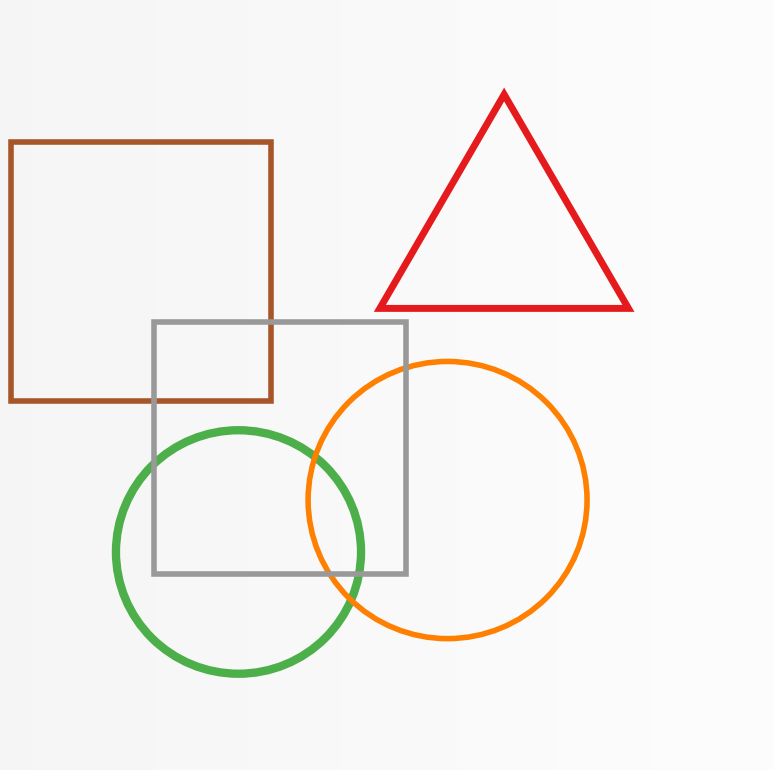[{"shape": "triangle", "thickness": 2.5, "radius": 0.93, "center": [0.651, 0.692]}, {"shape": "circle", "thickness": 3, "radius": 0.79, "center": [0.308, 0.283]}, {"shape": "circle", "thickness": 2, "radius": 0.9, "center": [0.578, 0.351]}, {"shape": "square", "thickness": 2, "radius": 0.84, "center": [0.182, 0.647]}, {"shape": "square", "thickness": 2, "radius": 0.82, "center": [0.361, 0.418]}]